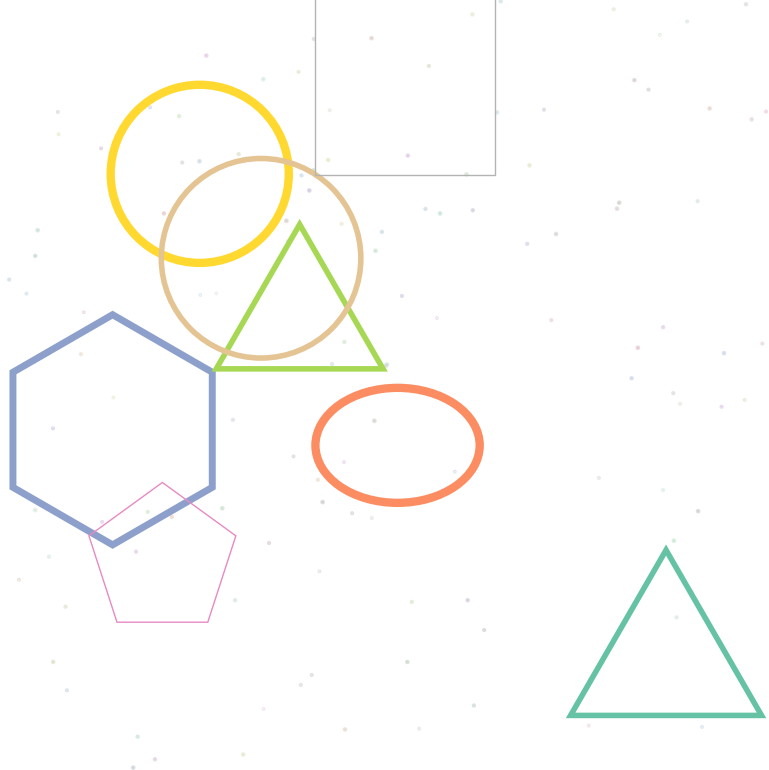[{"shape": "triangle", "thickness": 2, "radius": 0.72, "center": [0.865, 0.142]}, {"shape": "oval", "thickness": 3, "radius": 0.53, "center": [0.516, 0.422]}, {"shape": "hexagon", "thickness": 2.5, "radius": 0.75, "center": [0.146, 0.442]}, {"shape": "pentagon", "thickness": 0.5, "radius": 0.5, "center": [0.211, 0.273]}, {"shape": "triangle", "thickness": 2, "radius": 0.63, "center": [0.389, 0.583]}, {"shape": "circle", "thickness": 3, "radius": 0.58, "center": [0.259, 0.774]}, {"shape": "circle", "thickness": 2, "radius": 0.65, "center": [0.339, 0.665]}, {"shape": "square", "thickness": 0.5, "radius": 0.58, "center": [0.526, 0.89]}]